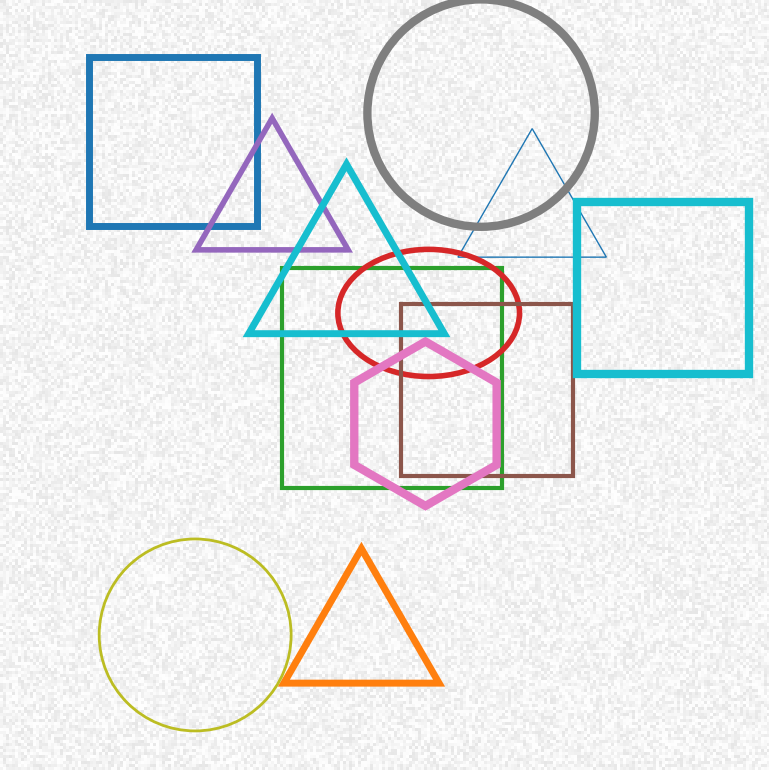[{"shape": "square", "thickness": 2.5, "radius": 0.55, "center": [0.225, 0.816]}, {"shape": "triangle", "thickness": 0.5, "radius": 0.56, "center": [0.691, 0.722]}, {"shape": "triangle", "thickness": 2.5, "radius": 0.58, "center": [0.469, 0.171]}, {"shape": "square", "thickness": 1.5, "radius": 0.71, "center": [0.509, 0.509]}, {"shape": "oval", "thickness": 2, "radius": 0.59, "center": [0.557, 0.594]}, {"shape": "triangle", "thickness": 2, "radius": 0.57, "center": [0.353, 0.732]}, {"shape": "square", "thickness": 1.5, "radius": 0.56, "center": [0.632, 0.493]}, {"shape": "hexagon", "thickness": 3, "radius": 0.53, "center": [0.553, 0.45]}, {"shape": "circle", "thickness": 3, "radius": 0.74, "center": [0.625, 0.853]}, {"shape": "circle", "thickness": 1, "radius": 0.62, "center": [0.253, 0.175]}, {"shape": "triangle", "thickness": 2.5, "radius": 0.73, "center": [0.45, 0.64]}, {"shape": "square", "thickness": 3, "radius": 0.56, "center": [0.861, 0.626]}]